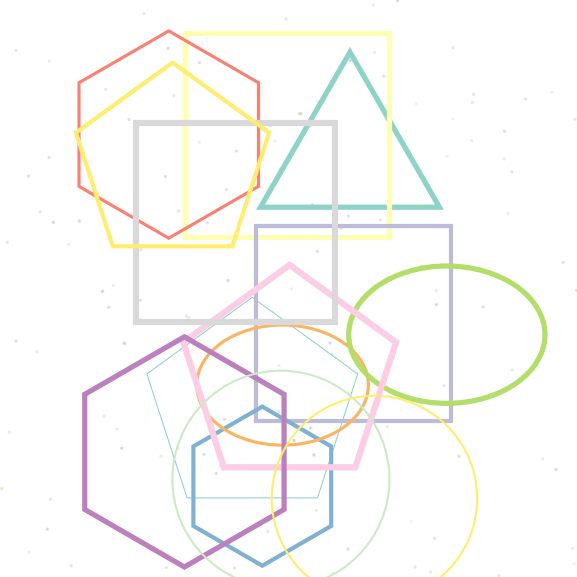[{"shape": "pentagon", "thickness": 0.5, "radius": 0.96, "center": [0.437, 0.292]}, {"shape": "triangle", "thickness": 2.5, "radius": 0.9, "center": [0.606, 0.73]}, {"shape": "square", "thickness": 2.5, "radius": 0.88, "center": [0.497, 0.766]}, {"shape": "square", "thickness": 2, "radius": 0.84, "center": [0.612, 0.438]}, {"shape": "hexagon", "thickness": 1.5, "radius": 0.9, "center": [0.292, 0.766]}, {"shape": "hexagon", "thickness": 2, "radius": 0.69, "center": [0.454, 0.157]}, {"shape": "oval", "thickness": 1.5, "radius": 0.74, "center": [0.489, 0.332]}, {"shape": "oval", "thickness": 2.5, "radius": 0.85, "center": [0.774, 0.42]}, {"shape": "pentagon", "thickness": 3, "radius": 0.97, "center": [0.502, 0.347]}, {"shape": "square", "thickness": 3, "radius": 0.86, "center": [0.408, 0.614]}, {"shape": "hexagon", "thickness": 2.5, "radius": 1.0, "center": [0.319, 0.217]}, {"shape": "circle", "thickness": 1, "radius": 0.94, "center": [0.486, 0.169]}, {"shape": "circle", "thickness": 1, "radius": 0.89, "center": [0.648, 0.136]}, {"shape": "pentagon", "thickness": 2, "radius": 0.88, "center": [0.299, 0.715]}]